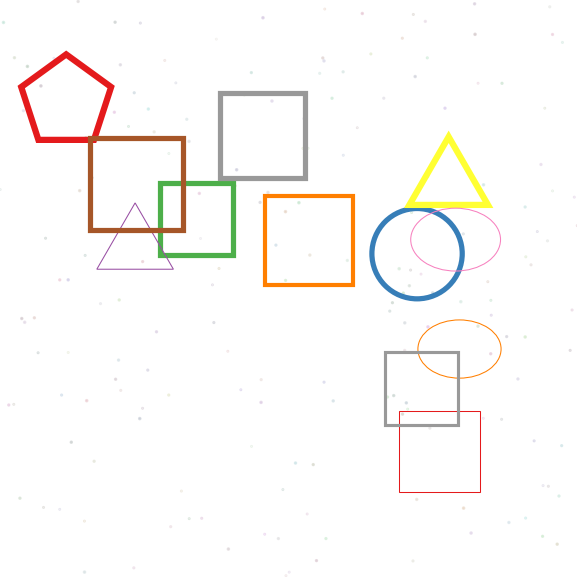[{"shape": "pentagon", "thickness": 3, "radius": 0.41, "center": [0.115, 0.823]}, {"shape": "square", "thickness": 0.5, "radius": 0.35, "center": [0.761, 0.218]}, {"shape": "circle", "thickness": 2.5, "radius": 0.39, "center": [0.722, 0.56]}, {"shape": "square", "thickness": 2.5, "radius": 0.31, "center": [0.34, 0.62]}, {"shape": "triangle", "thickness": 0.5, "radius": 0.38, "center": [0.234, 0.571]}, {"shape": "square", "thickness": 2, "radius": 0.38, "center": [0.535, 0.583]}, {"shape": "oval", "thickness": 0.5, "radius": 0.36, "center": [0.796, 0.395]}, {"shape": "triangle", "thickness": 3, "radius": 0.39, "center": [0.777, 0.684]}, {"shape": "square", "thickness": 2.5, "radius": 0.4, "center": [0.236, 0.681]}, {"shape": "oval", "thickness": 0.5, "radius": 0.39, "center": [0.789, 0.584]}, {"shape": "square", "thickness": 1.5, "radius": 0.32, "center": [0.73, 0.327]}, {"shape": "square", "thickness": 2.5, "radius": 0.37, "center": [0.454, 0.764]}]